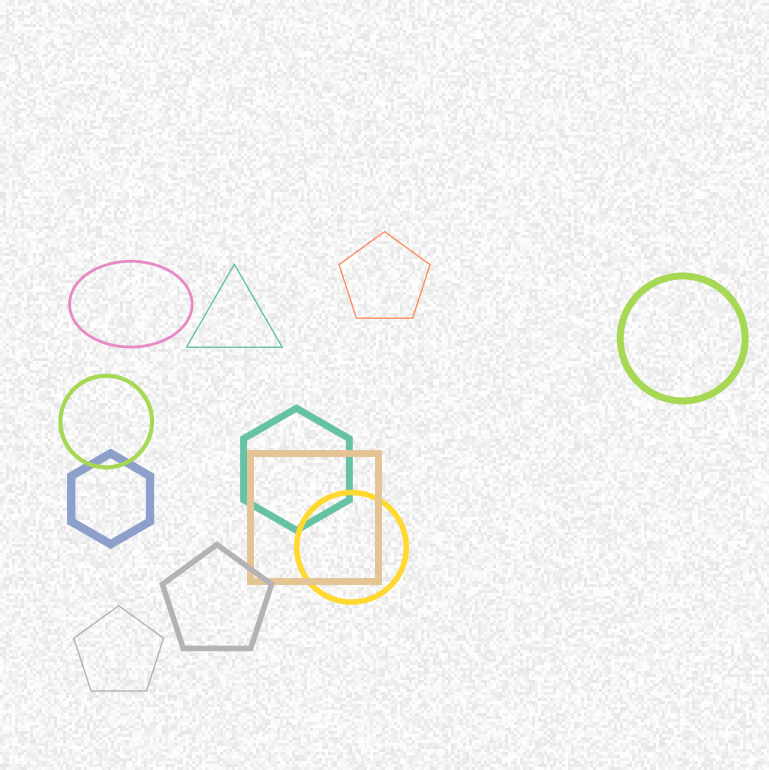[{"shape": "triangle", "thickness": 0.5, "radius": 0.36, "center": [0.304, 0.585]}, {"shape": "hexagon", "thickness": 2.5, "radius": 0.4, "center": [0.385, 0.391]}, {"shape": "pentagon", "thickness": 0.5, "radius": 0.31, "center": [0.499, 0.637]}, {"shape": "hexagon", "thickness": 3, "radius": 0.3, "center": [0.144, 0.352]}, {"shape": "oval", "thickness": 1, "radius": 0.4, "center": [0.17, 0.605]}, {"shape": "circle", "thickness": 2.5, "radius": 0.41, "center": [0.887, 0.56]}, {"shape": "circle", "thickness": 1.5, "radius": 0.3, "center": [0.138, 0.453]}, {"shape": "circle", "thickness": 2, "radius": 0.36, "center": [0.457, 0.289]}, {"shape": "square", "thickness": 2.5, "radius": 0.42, "center": [0.408, 0.329]}, {"shape": "pentagon", "thickness": 0.5, "radius": 0.31, "center": [0.154, 0.152]}, {"shape": "pentagon", "thickness": 2, "radius": 0.37, "center": [0.282, 0.218]}]